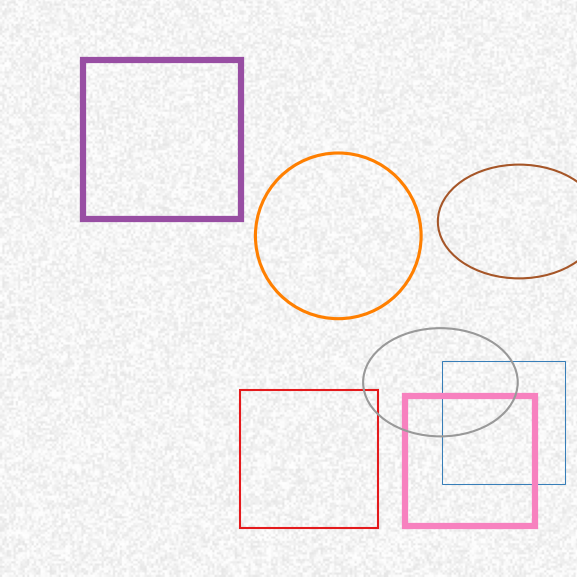[{"shape": "square", "thickness": 1, "radius": 0.6, "center": [0.535, 0.204]}, {"shape": "square", "thickness": 0.5, "radius": 0.53, "center": [0.871, 0.268]}, {"shape": "square", "thickness": 3, "radius": 0.69, "center": [0.281, 0.758]}, {"shape": "circle", "thickness": 1.5, "radius": 0.72, "center": [0.586, 0.591]}, {"shape": "oval", "thickness": 1, "radius": 0.7, "center": [0.899, 0.616]}, {"shape": "square", "thickness": 3, "radius": 0.56, "center": [0.813, 0.201]}, {"shape": "oval", "thickness": 1, "radius": 0.67, "center": [0.763, 0.337]}]